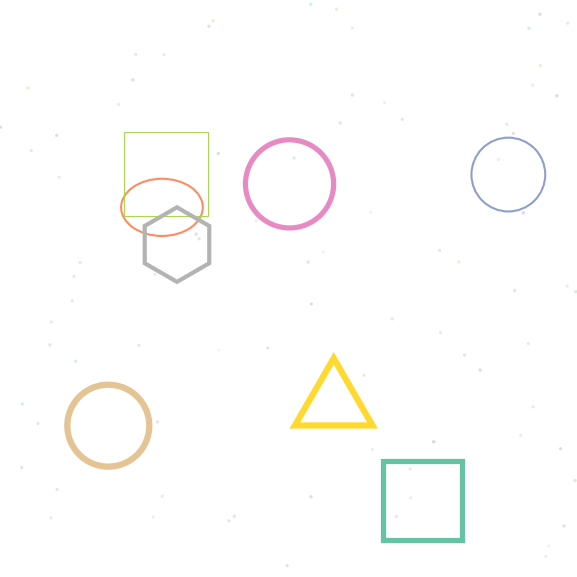[{"shape": "square", "thickness": 2.5, "radius": 0.34, "center": [0.731, 0.132]}, {"shape": "oval", "thickness": 1, "radius": 0.35, "center": [0.28, 0.64]}, {"shape": "circle", "thickness": 1, "radius": 0.32, "center": [0.88, 0.697]}, {"shape": "circle", "thickness": 2.5, "radius": 0.38, "center": [0.501, 0.681]}, {"shape": "square", "thickness": 0.5, "radius": 0.36, "center": [0.287, 0.697]}, {"shape": "triangle", "thickness": 3, "radius": 0.39, "center": [0.578, 0.301]}, {"shape": "circle", "thickness": 3, "radius": 0.35, "center": [0.188, 0.262]}, {"shape": "hexagon", "thickness": 2, "radius": 0.32, "center": [0.306, 0.576]}]